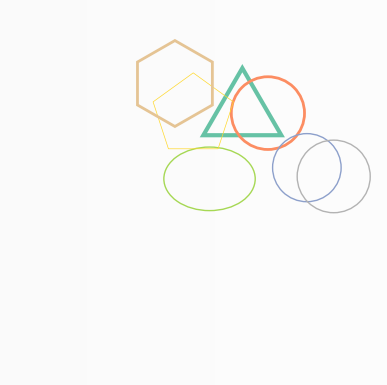[{"shape": "triangle", "thickness": 3, "radius": 0.58, "center": [0.625, 0.707]}, {"shape": "circle", "thickness": 2, "radius": 0.47, "center": [0.691, 0.706]}, {"shape": "circle", "thickness": 1, "radius": 0.44, "center": [0.792, 0.565]}, {"shape": "oval", "thickness": 1, "radius": 0.59, "center": [0.541, 0.535]}, {"shape": "pentagon", "thickness": 0.5, "radius": 0.54, "center": [0.499, 0.702]}, {"shape": "hexagon", "thickness": 2, "radius": 0.56, "center": [0.451, 0.783]}, {"shape": "circle", "thickness": 1, "radius": 0.47, "center": [0.861, 0.542]}]